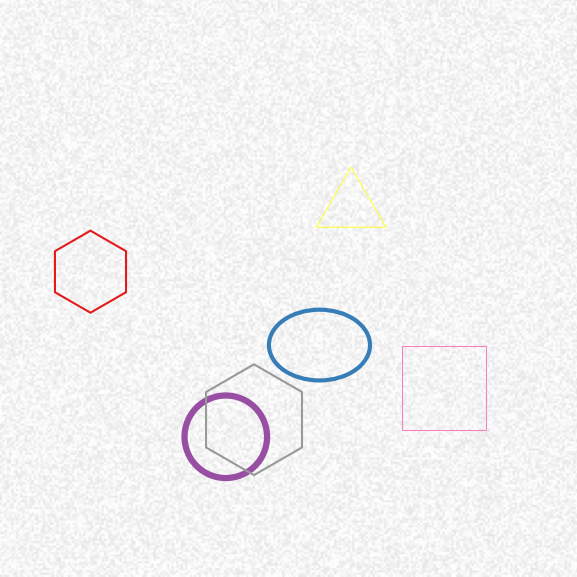[{"shape": "hexagon", "thickness": 1, "radius": 0.36, "center": [0.157, 0.529]}, {"shape": "oval", "thickness": 2, "radius": 0.44, "center": [0.553, 0.402]}, {"shape": "circle", "thickness": 3, "radius": 0.36, "center": [0.391, 0.243]}, {"shape": "triangle", "thickness": 0.5, "radius": 0.35, "center": [0.608, 0.641]}, {"shape": "square", "thickness": 0.5, "radius": 0.36, "center": [0.769, 0.327]}, {"shape": "hexagon", "thickness": 1, "radius": 0.48, "center": [0.44, 0.272]}]